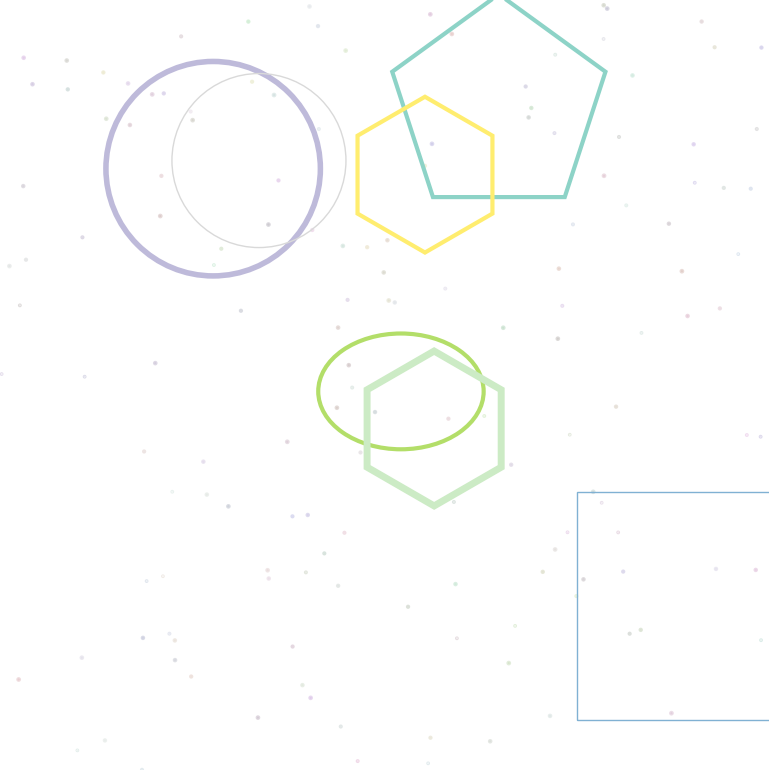[{"shape": "pentagon", "thickness": 1.5, "radius": 0.73, "center": [0.648, 0.862]}, {"shape": "circle", "thickness": 2, "radius": 0.7, "center": [0.277, 0.781]}, {"shape": "square", "thickness": 0.5, "radius": 0.74, "center": [0.897, 0.213]}, {"shape": "oval", "thickness": 1.5, "radius": 0.54, "center": [0.521, 0.492]}, {"shape": "circle", "thickness": 0.5, "radius": 0.57, "center": [0.336, 0.791]}, {"shape": "hexagon", "thickness": 2.5, "radius": 0.5, "center": [0.564, 0.444]}, {"shape": "hexagon", "thickness": 1.5, "radius": 0.51, "center": [0.552, 0.773]}]